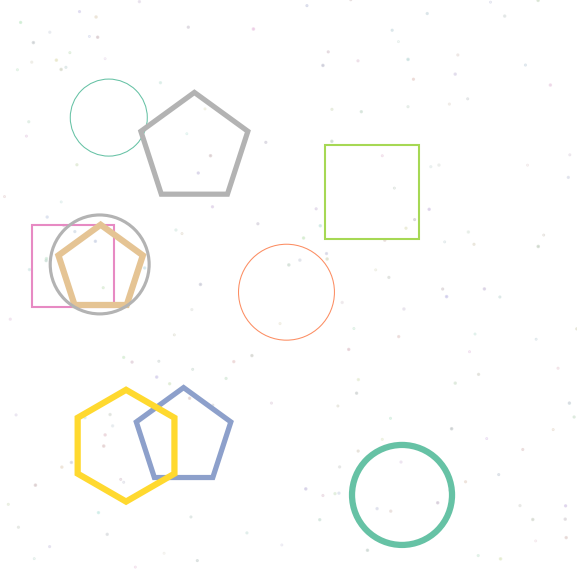[{"shape": "circle", "thickness": 0.5, "radius": 0.33, "center": [0.188, 0.796]}, {"shape": "circle", "thickness": 3, "radius": 0.43, "center": [0.696, 0.142]}, {"shape": "circle", "thickness": 0.5, "radius": 0.42, "center": [0.496, 0.493]}, {"shape": "pentagon", "thickness": 2.5, "radius": 0.43, "center": [0.318, 0.242]}, {"shape": "square", "thickness": 1, "radius": 0.36, "center": [0.126, 0.538]}, {"shape": "square", "thickness": 1, "radius": 0.41, "center": [0.644, 0.666]}, {"shape": "hexagon", "thickness": 3, "radius": 0.48, "center": [0.218, 0.227]}, {"shape": "pentagon", "thickness": 3, "radius": 0.38, "center": [0.174, 0.533]}, {"shape": "circle", "thickness": 1.5, "radius": 0.43, "center": [0.173, 0.541]}, {"shape": "pentagon", "thickness": 2.5, "radius": 0.49, "center": [0.337, 0.742]}]